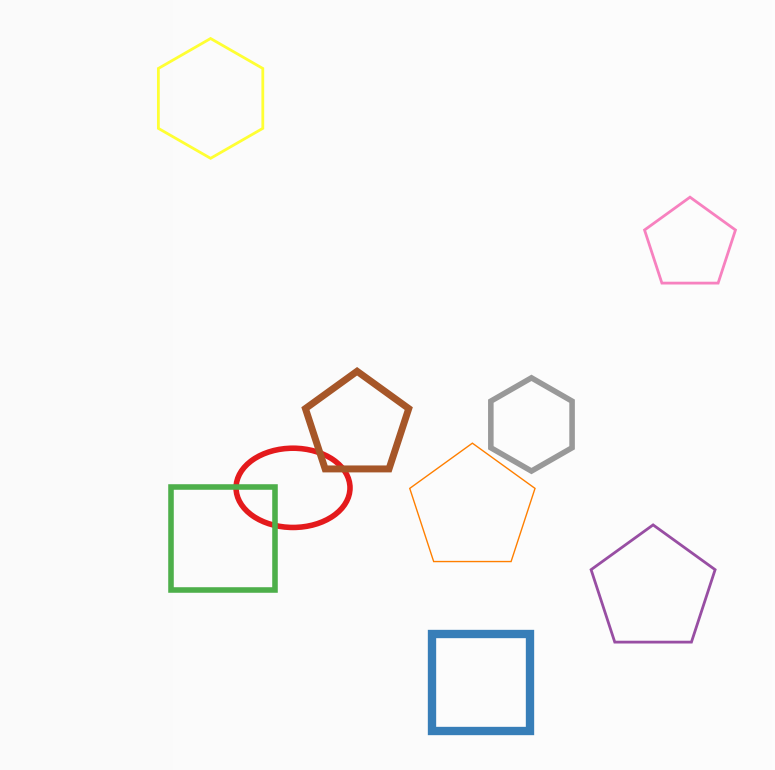[{"shape": "oval", "thickness": 2, "radius": 0.37, "center": [0.378, 0.366]}, {"shape": "square", "thickness": 3, "radius": 0.31, "center": [0.62, 0.113]}, {"shape": "square", "thickness": 2, "radius": 0.33, "center": [0.288, 0.3]}, {"shape": "pentagon", "thickness": 1, "radius": 0.42, "center": [0.843, 0.234]}, {"shape": "pentagon", "thickness": 0.5, "radius": 0.42, "center": [0.61, 0.339]}, {"shape": "hexagon", "thickness": 1, "radius": 0.39, "center": [0.272, 0.872]}, {"shape": "pentagon", "thickness": 2.5, "radius": 0.35, "center": [0.461, 0.448]}, {"shape": "pentagon", "thickness": 1, "radius": 0.31, "center": [0.89, 0.682]}, {"shape": "hexagon", "thickness": 2, "radius": 0.3, "center": [0.686, 0.449]}]